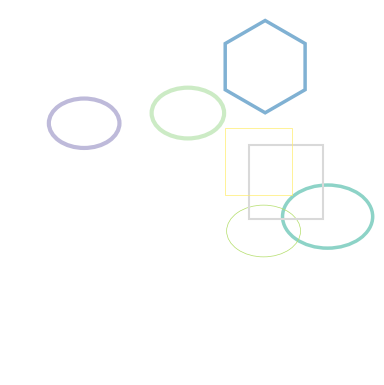[{"shape": "oval", "thickness": 2.5, "radius": 0.59, "center": [0.851, 0.437]}, {"shape": "oval", "thickness": 3, "radius": 0.46, "center": [0.219, 0.68]}, {"shape": "hexagon", "thickness": 2.5, "radius": 0.6, "center": [0.689, 0.827]}, {"shape": "oval", "thickness": 0.5, "radius": 0.48, "center": [0.685, 0.4]}, {"shape": "square", "thickness": 1.5, "radius": 0.48, "center": [0.743, 0.527]}, {"shape": "oval", "thickness": 3, "radius": 0.47, "center": [0.488, 0.706]}, {"shape": "square", "thickness": 0.5, "radius": 0.43, "center": [0.671, 0.58]}]